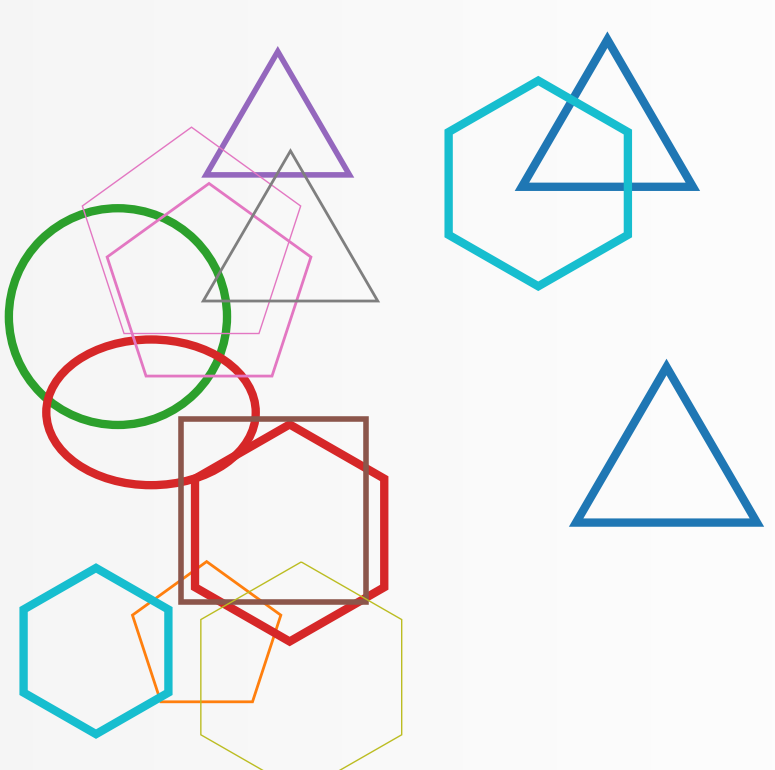[{"shape": "triangle", "thickness": 3, "radius": 0.64, "center": [0.784, 0.821]}, {"shape": "triangle", "thickness": 3, "radius": 0.67, "center": [0.86, 0.389]}, {"shape": "pentagon", "thickness": 1, "radius": 0.5, "center": [0.267, 0.17]}, {"shape": "circle", "thickness": 3, "radius": 0.7, "center": [0.152, 0.589]}, {"shape": "oval", "thickness": 3, "radius": 0.68, "center": [0.195, 0.465]}, {"shape": "hexagon", "thickness": 3, "radius": 0.7, "center": [0.374, 0.308]}, {"shape": "triangle", "thickness": 2, "radius": 0.53, "center": [0.358, 0.826]}, {"shape": "square", "thickness": 2, "radius": 0.59, "center": [0.353, 0.337]}, {"shape": "pentagon", "thickness": 1, "radius": 0.69, "center": [0.27, 0.623]}, {"shape": "pentagon", "thickness": 0.5, "radius": 0.74, "center": [0.247, 0.687]}, {"shape": "triangle", "thickness": 1, "radius": 0.65, "center": [0.375, 0.674]}, {"shape": "hexagon", "thickness": 0.5, "radius": 0.75, "center": [0.389, 0.121]}, {"shape": "hexagon", "thickness": 3, "radius": 0.54, "center": [0.124, 0.154]}, {"shape": "hexagon", "thickness": 3, "radius": 0.67, "center": [0.695, 0.762]}]